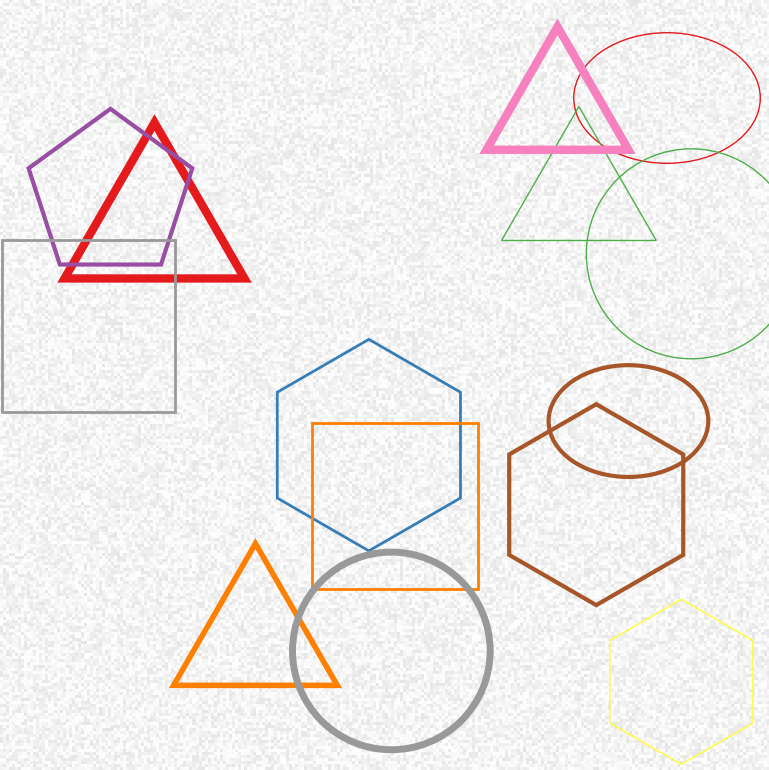[{"shape": "triangle", "thickness": 3, "radius": 0.67, "center": [0.201, 0.706]}, {"shape": "oval", "thickness": 0.5, "radius": 0.61, "center": [0.866, 0.873]}, {"shape": "hexagon", "thickness": 1, "radius": 0.69, "center": [0.479, 0.422]}, {"shape": "circle", "thickness": 0.5, "radius": 0.68, "center": [0.898, 0.67]}, {"shape": "triangle", "thickness": 0.5, "radius": 0.58, "center": [0.752, 0.746]}, {"shape": "pentagon", "thickness": 1.5, "radius": 0.56, "center": [0.143, 0.747]}, {"shape": "square", "thickness": 1, "radius": 0.54, "center": [0.513, 0.343]}, {"shape": "triangle", "thickness": 2, "radius": 0.61, "center": [0.332, 0.171]}, {"shape": "hexagon", "thickness": 0.5, "radius": 0.54, "center": [0.885, 0.115]}, {"shape": "oval", "thickness": 1.5, "radius": 0.52, "center": [0.816, 0.453]}, {"shape": "hexagon", "thickness": 1.5, "radius": 0.65, "center": [0.774, 0.345]}, {"shape": "triangle", "thickness": 3, "radius": 0.53, "center": [0.724, 0.859]}, {"shape": "circle", "thickness": 2.5, "radius": 0.64, "center": [0.508, 0.155]}, {"shape": "square", "thickness": 1, "radius": 0.56, "center": [0.115, 0.576]}]